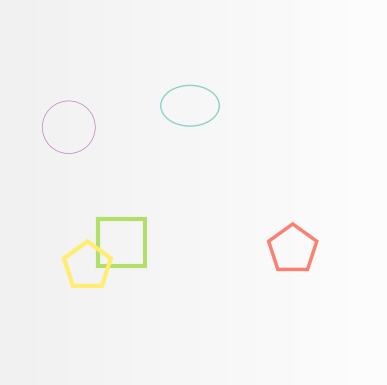[{"shape": "oval", "thickness": 1, "radius": 0.38, "center": [0.49, 0.725]}, {"shape": "pentagon", "thickness": 2.5, "radius": 0.33, "center": [0.755, 0.353]}, {"shape": "square", "thickness": 3, "radius": 0.31, "center": [0.313, 0.37]}, {"shape": "circle", "thickness": 0.5, "radius": 0.34, "center": [0.177, 0.669]}, {"shape": "pentagon", "thickness": 3, "radius": 0.32, "center": [0.226, 0.309]}]